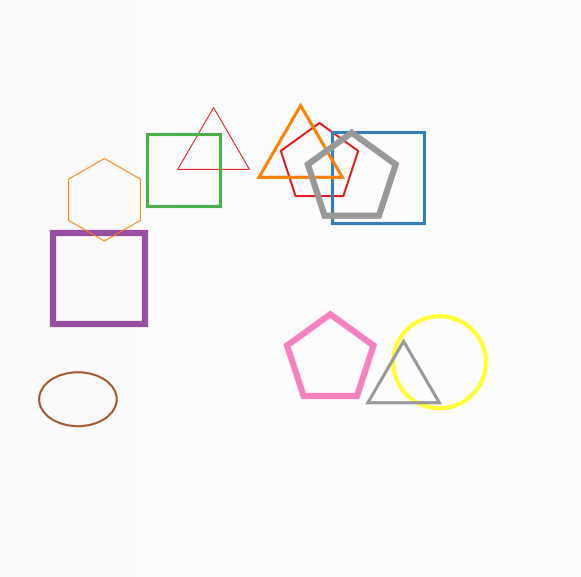[{"shape": "triangle", "thickness": 0.5, "radius": 0.36, "center": [0.367, 0.741]}, {"shape": "pentagon", "thickness": 1, "radius": 0.35, "center": [0.55, 0.716]}, {"shape": "square", "thickness": 1.5, "radius": 0.4, "center": [0.651, 0.691]}, {"shape": "square", "thickness": 1.5, "radius": 0.31, "center": [0.315, 0.705]}, {"shape": "square", "thickness": 3, "radius": 0.4, "center": [0.17, 0.517]}, {"shape": "hexagon", "thickness": 0.5, "radius": 0.36, "center": [0.18, 0.653]}, {"shape": "triangle", "thickness": 1.5, "radius": 0.41, "center": [0.517, 0.733]}, {"shape": "circle", "thickness": 2, "radius": 0.4, "center": [0.756, 0.372]}, {"shape": "oval", "thickness": 1, "radius": 0.33, "center": [0.134, 0.308]}, {"shape": "pentagon", "thickness": 3, "radius": 0.39, "center": [0.568, 0.377]}, {"shape": "pentagon", "thickness": 3, "radius": 0.4, "center": [0.605, 0.69]}, {"shape": "triangle", "thickness": 1.5, "radius": 0.35, "center": [0.694, 0.337]}]